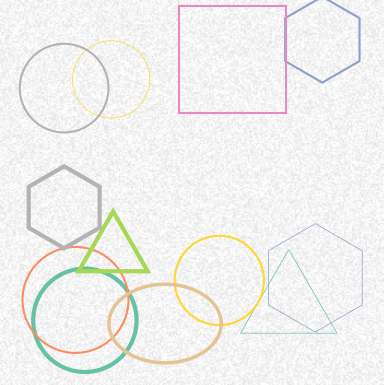[{"shape": "triangle", "thickness": 0.5, "radius": 0.72, "center": [0.75, 0.207]}, {"shape": "circle", "thickness": 3, "radius": 0.67, "center": [0.22, 0.168]}, {"shape": "circle", "thickness": 1.5, "radius": 0.69, "center": [0.196, 0.221]}, {"shape": "hexagon", "thickness": 0.5, "radius": 0.7, "center": [0.819, 0.278]}, {"shape": "hexagon", "thickness": 1.5, "radius": 0.56, "center": [0.837, 0.897]}, {"shape": "square", "thickness": 1.5, "radius": 0.69, "center": [0.605, 0.845]}, {"shape": "triangle", "thickness": 3, "radius": 0.52, "center": [0.294, 0.347]}, {"shape": "circle", "thickness": 1.5, "radius": 0.58, "center": [0.57, 0.272]}, {"shape": "circle", "thickness": 0.5, "radius": 0.5, "center": [0.289, 0.794]}, {"shape": "oval", "thickness": 2.5, "radius": 0.73, "center": [0.429, 0.16]}, {"shape": "circle", "thickness": 1.5, "radius": 0.58, "center": [0.167, 0.771]}, {"shape": "hexagon", "thickness": 3, "radius": 0.53, "center": [0.167, 0.462]}]